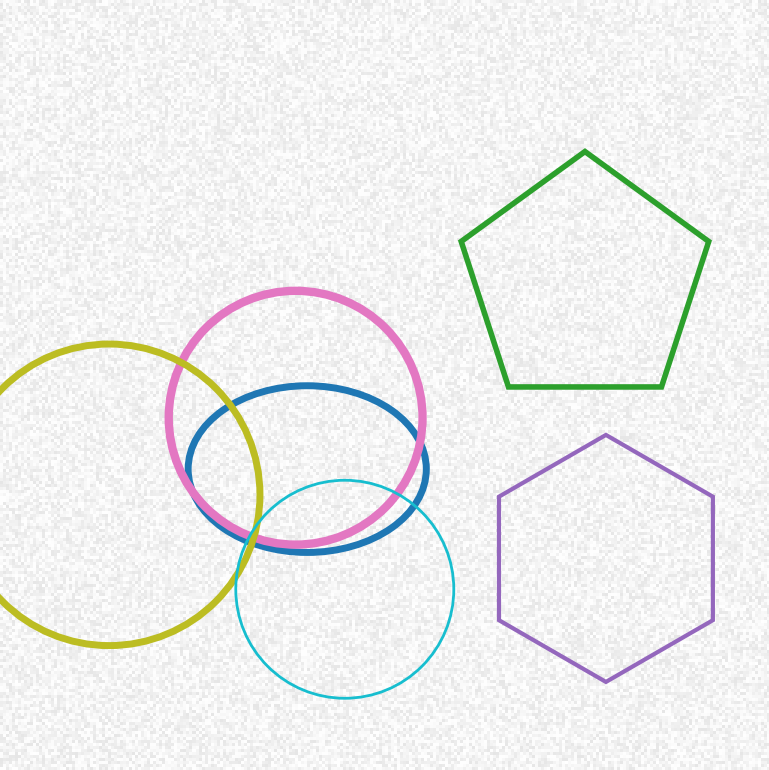[{"shape": "oval", "thickness": 2.5, "radius": 0.77, "center": [0.399, 0.391]}, {"shape": "pentagon", "thickness": 2, "radius": 0.84, "center": [0.76, 0.634]}, {"shape": "hexagon", "thickness": 1.5, "radius": 0.8, "center": [0.787, 0.275]}, {"shape": "circle", "thickness": 3, "radius": 0.82, "center": [0.384, 0.458]}, {"shape": "circle", "thickness": 2.5, "radius": 0.98, "center": [0.142, 0.357]}, {"shape": "circle", "thickness": 1, "radius": 0.71, "center": [0.448, 0.235]}]